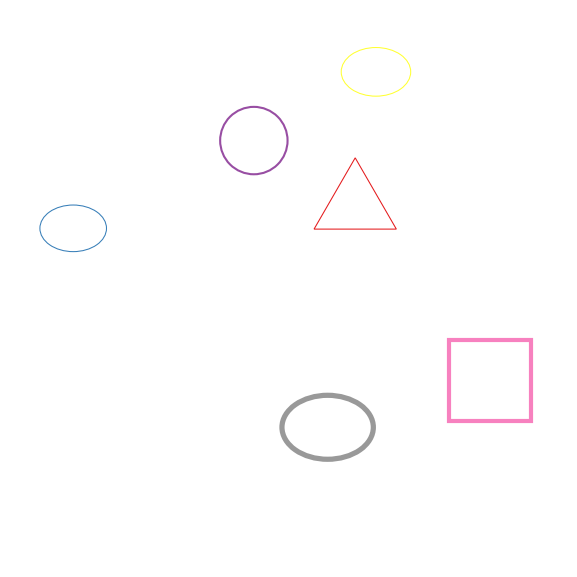[{"shape": "triangle", "thickness": 0.5, "radius": 0.41, "center": [0.615, 0.644]}, {"shape": "oval", "thickness": 0.5, "radius": 0.29, "center": [0.127, 0.604]}, {"shape": "circle", "thickness": 1, "radius": 0.29, "center": [0.44, 0.756]}, {"shape": "oval", "thickness": 0.5, "radius": 0.3, "center": [0.651, 0.875]}, {"shape": "square", "thickness": 2, "radius": 0.35, "center": [0.849, 0.34]}, {"shape": "oval", "thickness": 2.5, "radius": 0.4, "center": [0.567, 0.259]}]